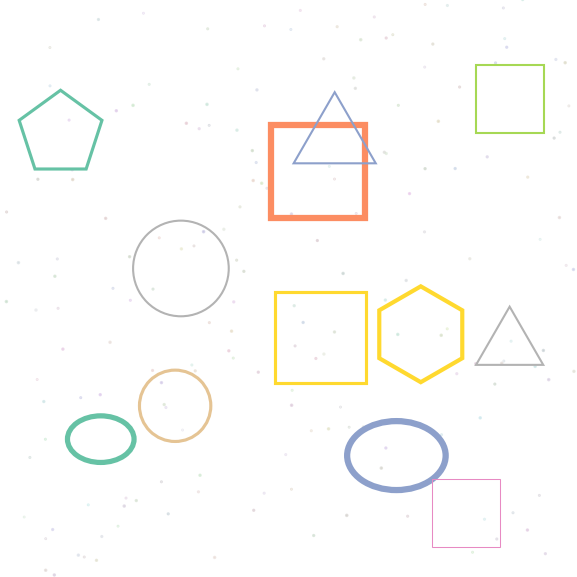[{"shape": "pentagon", "thickness": 1.5, "radius": 0.38, "center": [0.105, 0.767]}, {"shape": "oval", "thickness": 2.5, "radius": 0.29, "center": [0.174, 0.239]}, {"shape": "square", "thickness": 3, "radius": 0.41, "center": [0.551, 0.702]}, {"shape": "oval", "thickness": 3, "radius": 0.43, "center": [0.686, 0.21]}, {"shape": "triangle", "thickness": 1, "radius": 0.41, "center": [0.58, 0.757]}, {"shape": "square", "thickness": 0.5, "radius": 0.3, "center": [0.807, 0.111]}, {"shape": "square", "thickness": 1, "radius": 0.3, "center": [0.884, 0.827]}, {"shape": "hexagon", "thickness": 2, "radius": 0.41, "center": [0.729, 0.42]}, {"shape": "square", "thickness": 1.5, "radius": 0.39, "center": [0.555, 0.415]}, {"shape": "circle", "thickness": 1.5, "radius": 0.31, "center": [0.303, 0.296]}, {"shape": "triangle", "thickness": 1, "radius": 0.34, "center": [0.882, 0.401]}, {"shape": "circle", "thickness": 1, "radius": 0.41, "center": [0.313, 0.534]}]